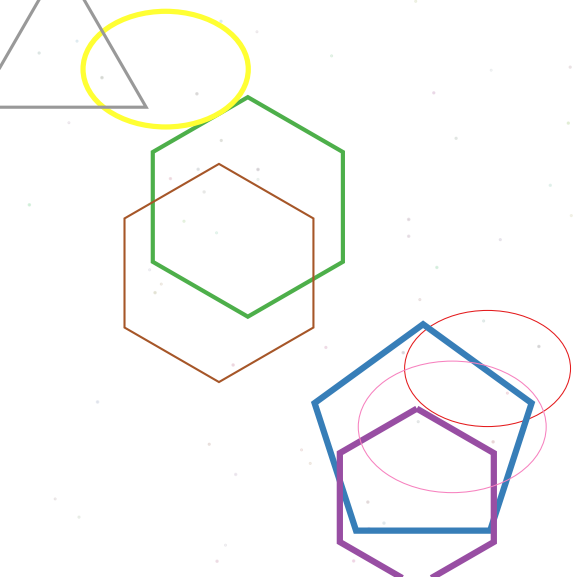[{"shape": "oval", "thickness": 0.5, "radius": 0.72, "center": [0.844, 0.361]}, {"shape": "pentagon", "thickness": 3, "radius": 0.99, "center": [0.733, 0.24]}, {"shape": "hexagon", "thickness": 2, "radius": 0.95, "center": [0.429, 0.641]}, {"shape": "hexagon", "thickness": 3, "radius": 0.77, "center": [0.722, 0.138]}, {"shape": "oval", "thickness": 2.5, "radius": 0.72, "center": [0.287, 0.879]}, {"shape": "hexagon", "thickness": 1, "radius": 0.94, "center": [0.379, 0.526]}, {"shape": "oval", "thickness": 0.5, "radius": 0.81, "center": [0.783, 0.26]}, {"shape": "triangle", "thickness": 1.5, "radius": 0.85, "center": [0.107, 0.898]}]